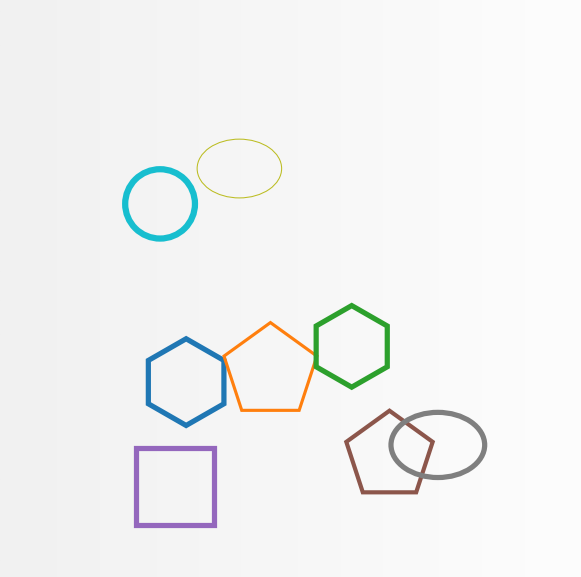[{"shape": "hexagon", "thickness": 2.5, "radius": 0.38, "center": [0.32, 0.337]}, {"shape": "pentagon", "thickness": 1.5, "radius": 0.42, "center": [0.465, 0.357]}, {"shape": "hexagon", "thickness": 2.5, "radius": 0.35, "center": [0.605, 0.399]}, {"shape": "square", "thickness": 2.5, "radius": 0.34, "center": [0.301, 0.157]}, {"shape": "pentagon", "thickness": 2, "radius": 0.39, "center": [0.67, 0.21]}, {"shape": "oval", "thickness": 2.5, "radius": 0.4, "center": [0.753, 0.229]}, {"shape": "oval", "thickness": 0.5, "radius": 0.36, "center": [0.412, 0.707]}, {"shape": "circle", "thickness": 3, "radius": 0.3, "center": [0.275, 0.646]}]